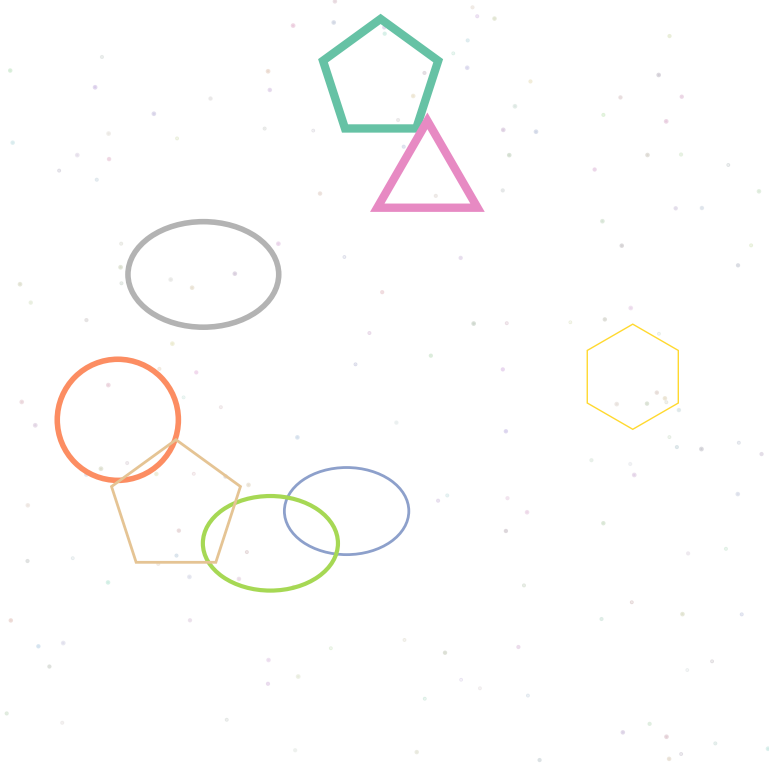[{"shape": "pentagon", "thickness": 3, "radius": 0.39, "center": [0.494, 0.897]}, {"shape": "circle", "thickness": 2, "radius": 0.39, "center": [0.153, 0.455]}, {"shape": "oval", "thickness": 1, "radius": 0.4, "center": [0.45, 0.336]}, {"shape": "triangle", "thickness": 3, "radius": 0.38, "center": [0.555, 0.768]}, {"shape": "oval", "thickness": 1.5, "radius": 0.44, "center": [0.351, 0.294]}, {"shape": "hexagon", "thickness": 0.5, "radius": 0.34, "center": [0.822, 0.511]}, {"shape": "pentagon", "thickness": 1, "radius": 0.44, "center": [0.229, 0.341]}, {"shape": "oval", "thickness": 2, "radius": 0.49, "center": [0.264, 0.644]}]